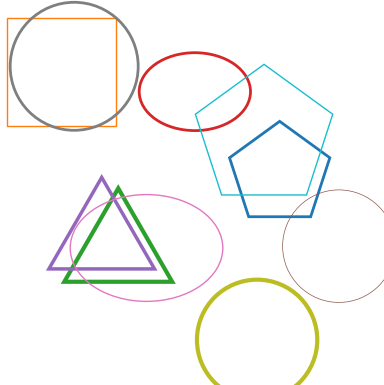[{"shape": "pentagon", "thickness": 2, "radius": 0.68, "center": [0.726, 0.548]}, {"shape": "square", "thickness": 1, "radius": 0.71, "center": [0.16, 0.813]}, {"shape": "triangle", "thickness": 3, "radius": 0.81, "center": [0.307, 0.349]}, {"shape": "oval", "thickness": 2, "radius": 0.72, "center": [0.506, 0.762]}, {"shape": "triangle", "thickness": 2.5, "radius": 0.79, "center": [0.264, 0.381]}, {"shape": "circle", "thickness": 0.5, "radius": 0.73, "center": [0.88, 0.361]}, {"shape": "oval", "thickness": 1, "radius": 0.99, "center": [0.381, 0.356]}, {"shape": "circle", "thickness": 2, "radius": 0.83, "center": [0.193, 0.828]}, {"shape": "circle", "thickness": 3, "radius": 0.78, "center": [0.668, 0.117]}, {"shape": "pentagon", "thickness": 1, "radius": 0.94, "center": [0.686, 0.645]}]